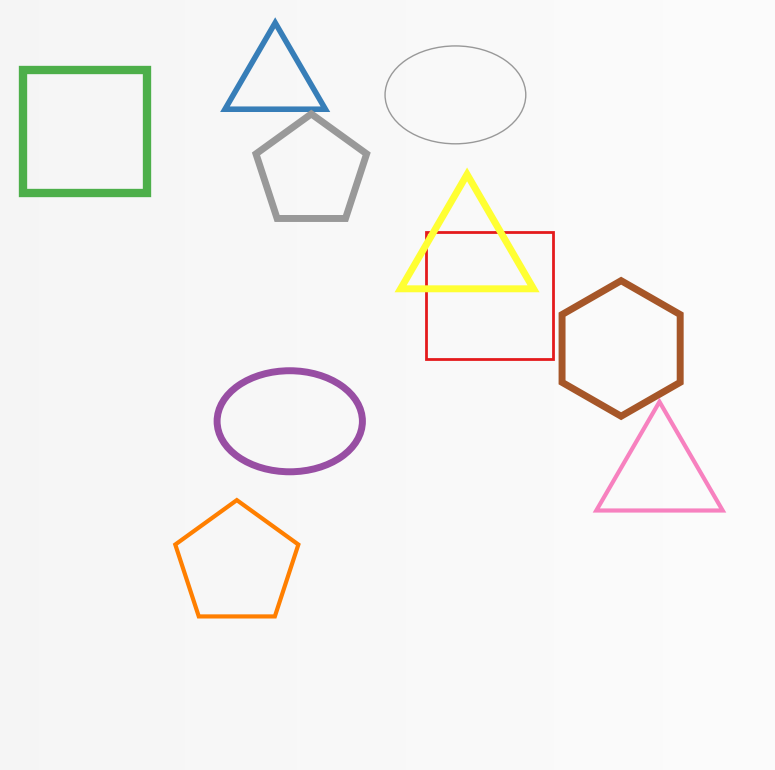[{"shape": "square", "thickness": 1, "radius": 0.41, "center": [0.632, 0.616]}, {"shape": "triangle", "thickness": 2, "radius": 0.37, "center": [0.355, 0.896]}, {"shape": "square", "thickness": 3, "radius": 0.4, "center": [0.11, 0.829]}, {"shape": "oval", "thickness": 2.5, "radius": 0.47, "center": [0.374, 0.453]}, {"shape": "pentagon", "thickness": 1.5, "radius": 0.42, "center": [0.306, 0.267]}, {"shape": "triangle", "thickness": 2.5, "radius": 0.5, "center": [0.603, 0.674]}, {"shape": "hexagon", "thickness": 2.5, "radius": 0.44, "center": [0.801, 0.547]}, {"shape": "triangle", "thickness": 1.5, "radius": 0.47, "center": [0.851, 0.384]}, {"shape": "oval", "thickness": 0.5, "radius": 0.45, "center": [0.588, 0.877]}, {"shape": "pentagon", "thickness": 2.5, "radius": 0.38, "center": [0.402, 0.777]}]